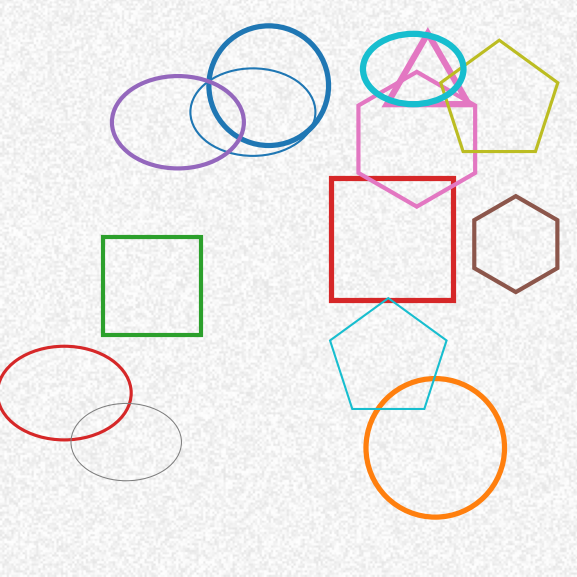[{"shape": "circle", "thickness": 2.5, "radius": 0.52, "center": [0.465, 0.851]}, {"shape": "oval", "thickness": 1, "radius": 0.54, "center": [0.438, 0.805]}, {"shape": "circle", "thickness": 2.5, "radius": 0.6, "center": [0.754, 0.224]}, {"shape": "square", "thickness": 2, "radius": 0.42, "center": [0.263, 0.504]}, {"shape": "square", "thickness": 2.5, "radius": 0.53, "center": [0.679, 0.585]}, {"shape": "oval", "thickness": 1.5, "radius": 0.58, "center": [0.111, 0.318]}, {"shape": "oval", "thickness": 2, "radius": 0.57, "center": [0.308, 0.787]}, {"shape": "hexagon", "thickness": 2, "radius": 0.42, "center": [0.893, 0.576]}, {"shape": "triangle", "thickness": 3, "radius": 0.41, "center": [0.741, 0.86]}, {"shape": "hexagon", "thickness": 2, "radius": 0.58, "center": [0.722, 0.758]}, {"shape": "oval", "thickness": 0.5, "radius": 0.48, "center": [0.219, 0.234]}, {"shape": "pentagon", "thickness": 1.5, "radius": 0.53, "center": [0.865, 0.823]}, {"shape": "pentagon", "thickness": 1, "radius": 0.53, "center": [0.672, 0.377]}, {"shape": "oval", "thickness": 3, "radius": 0.44, "center": [0.716, 0.88]}]